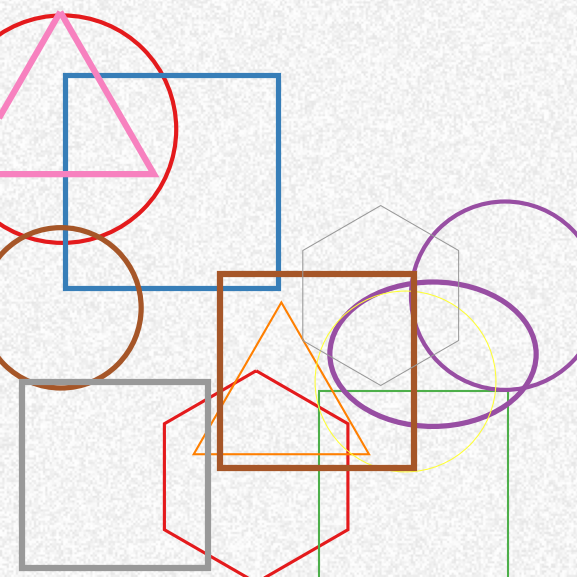[{"shape": "circle", "thickness": 2, "radius": 0.98, "center": [0.108, 0.775]}, {"shape": "hexagon", "thickness": 1.5, "radius": 0.92, "center": [0.444, 0.174]}, {"shape": "square", "thickness": 2.5, "radius": 0.92, "center": [0.298, 0.685]}, {"shape": "square", "thickness": 1, "radius": 0.82, "center": [0.715, 0.158]}, {"shape": "oval", "thickness": 2.5, "radius": 0.89, "center": [0.75, 0.386]}, {"shape": "circle", "thickness": 2, "radius": 0.82, "center": [0.875, 0.487]}, {"shape": "triangle", "thickness": 1, "radius": 0.88, "center": [0.487, 0.3]}, {"shape": "circle", "thickness": 0.5, "radius": 0.78, "center": [0.702, 0.339]}, {"shape": "square", "thickness": 3, "radius": 0.84, "center": [0.55, 0.357]}, {"shape": "circle", "thickness": 2.5, "radius": 0.69, "center": [0.106, 0.466]}, {"shape": "triangle", "thickness": 3, "radius": 0.94, "center": [0.104, 0.791]}, {"shape": "hexagon", "thickness": 0.5, "radius": 0.78, "center": [0.659, 0.487]}, {"shape": "square", "thickness": 3, "radius": 0.81, "center": [0.199, 0.177]}]